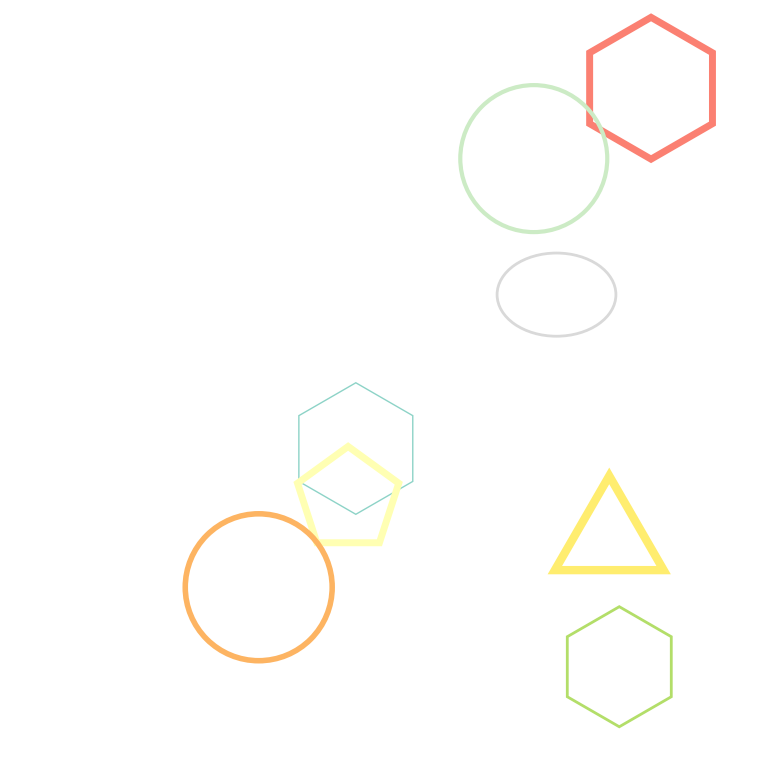[{"shape": "hexagon", "thickness": 0.5, "radius": 0.43, "center": [0.462, 0.417]}, {"shape": "pentagon", "thickness": 2.5, "radius": 0.35, "center": [0.452, 0.351]}, {"shape": "hexagon", "thickness": 2.5, "radius": 0.46, "center": [0.846, 0.885]}, {"shape": "circle", "thickness": 2, "radius": 0.48, "center": [0.336, 0.237]}, {"shape": "hexagon", "thickness": 1, "radius": 0.39, "center": [0.804, 0.134]}, {"shape": "oval", "thickness": 1, "radius": 0.39, "center": [0.723, 0.617]}, {"shape": "circle", "thickness": 1.5, "radius": 0.48, "center": [0.693, 0.794]}, {"shape": "triangle", "thickness": 3, "radius": 0.41, "center": [0.791, 0.3]}]